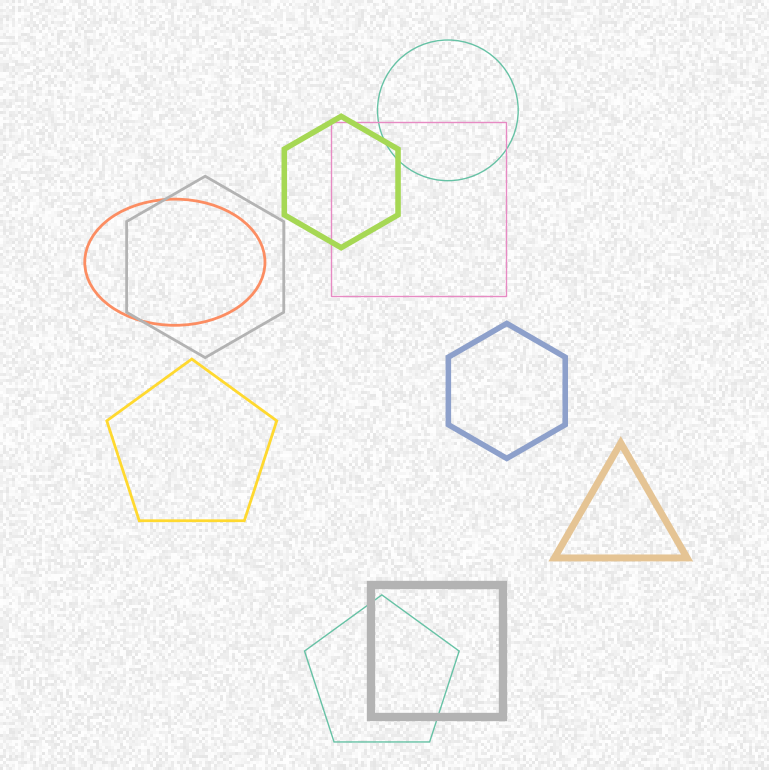[{"shape": "circle", "thickness": 0.5, "radius": 0.46, "center": [0.582, 0.857]}, {"shape": "pentagon", "thickness": 0.5, "radius": 0.53, "center": [0.496, 0.122]}, {"shape": "oval", "thickness": 1, "radius": 0.59, "center": [0.227, 0.659]}, {"shape": "hexagon", "thickness": 2, "radius": 0.44, "center": [0.658, 0.492]}, {"shape": "square", "thickness": 0.5, "radius": 0.57, "center": [0.544, 0.728]}, {"shape": "hexagon", "thickness": 2, "radius": 0.43, "center": [0.443, 0.764]}, {"shape": "pentagon", "thickness": 1, "radius": 0.58, "center": [0.249, 0.418]}, {"shape": "triangle", "thickness": 2.5, "radius": 0.5, "center": [0.806, 0.325]}, {"shape": "hexagon", "thickness": 1, "radius": 0.59, "center": [0.266, 0.653]}, {"shape": "square", "thickness": 3, "radius": 0.43, "center": [0.568, 0.155]}]